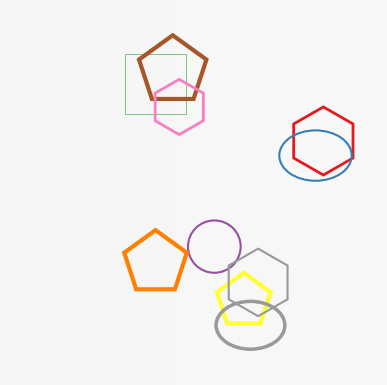[{"shape": "hexagon", "thickness": 2, "radius": 0.44, "center": [0.834, 0.634]}, {"shape": "oval", "thickness": 1.5, "radius": 0.47, "center": [0.814, 0.596]}, {"shape": "square", "thickness": 0.5, "radius": 0.39, "center": [0.401, 0.783]}, {"shape": "circle", "thickness": 1.5, "radius": 0.34, "center": [0.553, 0.359]}, {"shape": "pentagon", "thickness": 3, "radius": 0.42, "center": [0.401, 0.317]}, {"shape": "pentagon", "thickness": 3, "radius": 0.36, "center": [0.629, 0.219]}, {"shape": "pentagon", "thickness": 3, "radius": 0.46, "center": [0.446, 0.817]}, {"shape": "hexagon", "thickness": 2, "radius": 0.36, "center": [0.463, 0.722]}, {"shape": "oval", "thickness": 2.5, "radius": 0.44, "center": [0.646, 0.155]}, {"shape": "hexagon", "thickness": 1.5, "radius": 0.44, "center": [0.666, 0.266]}]